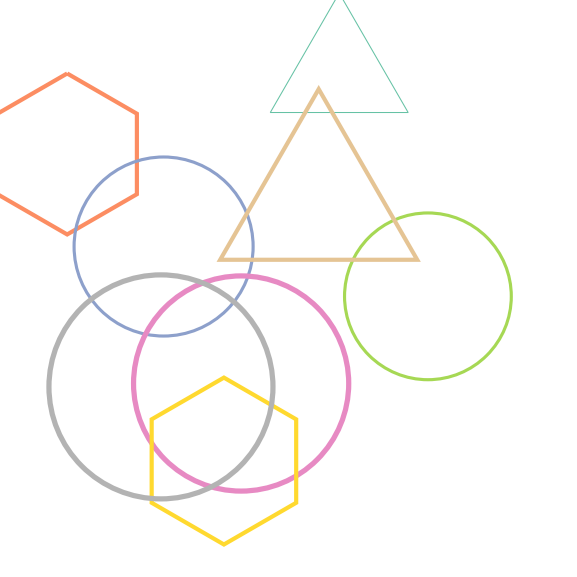[{"shape": "triangle", "thickness": 0.5, "radius": 0.69, "center": [0.587, 0.873]}, {"shape": "hexagon", "thickness": 2, "radius": 0.7, "center": [0.116, 0.733]}, {"shape": "circle", "thickness": 1.5, "radius": 0.78, "center": [0.283, 0.572]}, {"shape": "circle", "thickness": 2.5, "radius": 0.93, "center": [0.418, 0.335]}, {"shape": "circle", "thickness": 1.5, "radius": 0.72, "center": [0.741, 0.486]}, {"shape": "hexagon", "thickness": 2, "radius": 0.72, "center": [0.388, 0.201]}, {"shape": "triangle", "thickness": 2, "radius": 0.99, "center": [0.552, 0.648]}, {"shape": "circle", "thickness": 2.5, "radius": 0.97, "center": [0.279, 0.329]}]